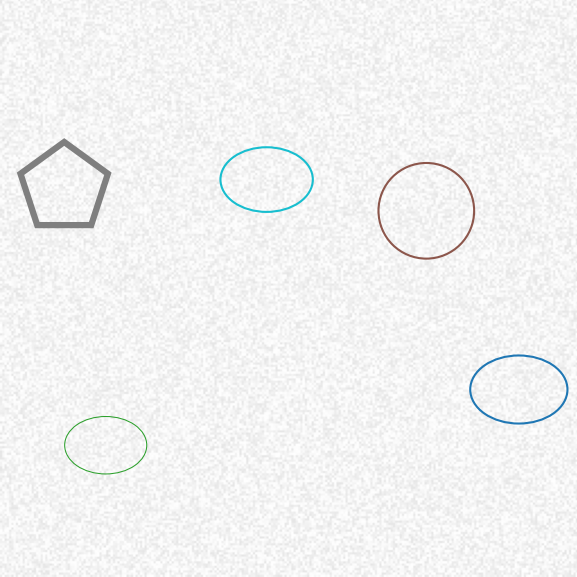[{"shape": "oval", "thickness": 1, "radius": 0.42, "center": [0.898, 0.325]}, {"shape": "oval", "thickness": 0.5, "radius": 0.36, "center": [0.183, 0.228]}, {"shape": "circle", "thickness": 1, "radius": 0.41, "center": [0.738, 0.634]}, {"shape": "pentagon", "thickness": 3, "radius": 0.4, "center": [0.111, 0.674]}, {"shape": "oval", "thickness": 1, "radius": 0.4, "center": [0.462, 0.688]}]